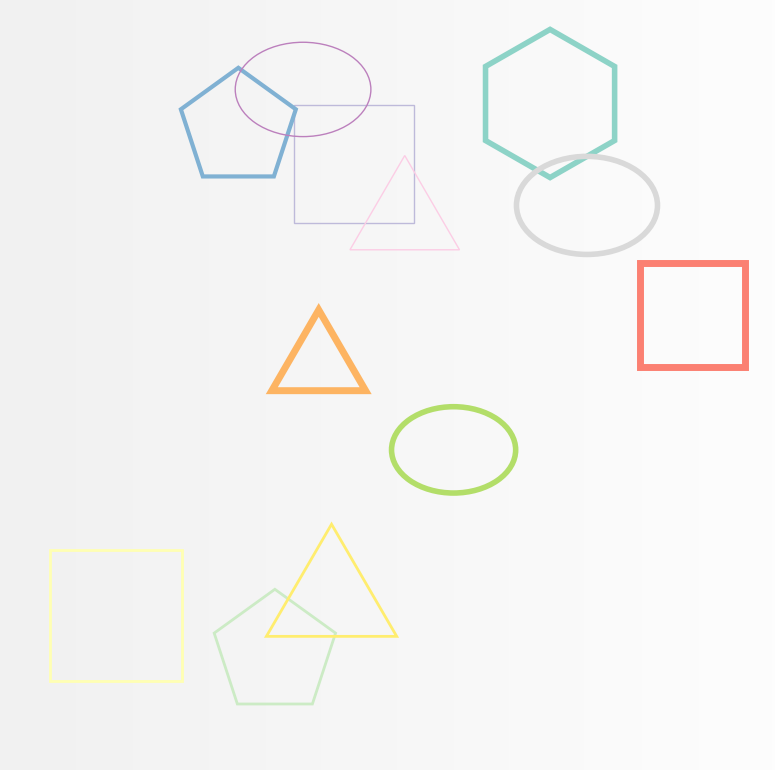[{"shape": "hexagon", "thickness": 2, "radius": 0.48, "center": [0.71, 0.866]}, {"shape": "square", "thickness": 1, "radius": 0.43, "center": [0.15, 0.2]}, {"shape": "square", "thickness": 0.5, "radius": 0.39, "center": [0.457, 0.787]}, {"shape": "square", "thickness": 2.5, "radius": 0.34, "center": [0.894, 0.591]}, {"shape": "pentagon", "thickness": 1.5, "radius": 0.39, "center": [0.308, 0.834]}, {"shape": "triangle", "thickness": 2.5, "radius": 0.35, "center": [0.411, 0.528]}, {"shape": "oval", "thickness": 2, "radius": 0.4, "center": [0.585, 0.416]}, {"shape": "triangle", "thickness": 0.5, "radius": 0.41, "center": [0.522, 0.716]}, {"shape": "oval", "thickness": 2, "radius": 0.45, "center": [0.757, 0.733]}, {"shape": "oval", "thickness": 0.5, "radius": 0.44, "center": [0.391, 0.884]}, {"shape": "pentagon", "thickness": 1, "radius": 0.41, "center": [0.355, 0.152]}, {"shape": "triangle", "thickness": 1, "radius": 0.49, "center": [0.428, 0.222]}]